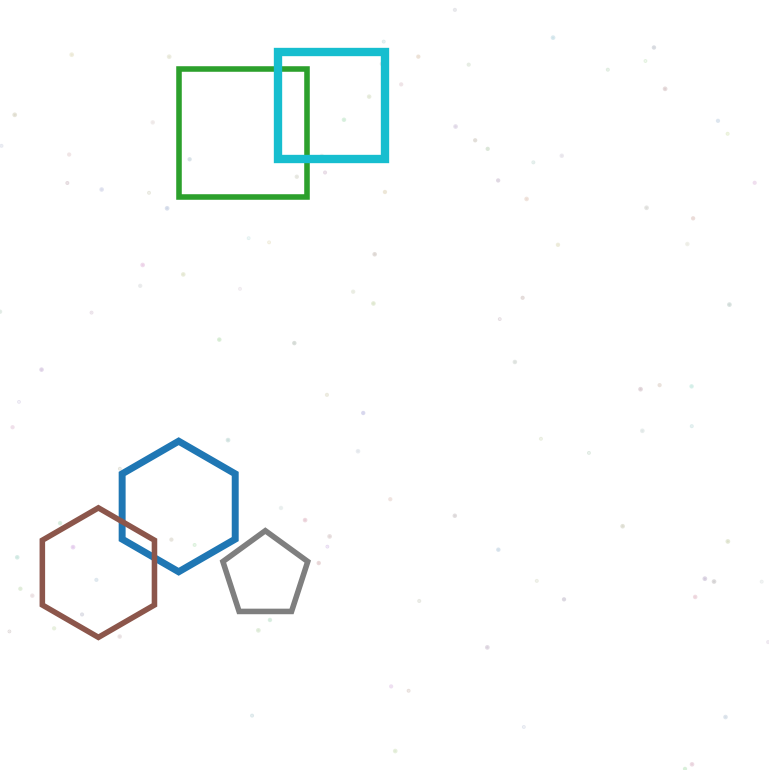[{"shape": "hexagon", "thickness": 2.5, "radius": 0.42, "center": [0.232, 0.342]}, {"shape": "square", "thickness": 2, "radius": 0.42, "center": [0.315, 0.828]}, {"shape": "hexagon", "thickness": 2, "radius": 0.42, "center": [0.128, 0.256]}, {"shape": "pentagon", "thickness": 2, "radius": 0.29, "center": [0.345, 0.253]}, {"shape": "square", "thickness": 3, "radius": 0.35, "center": [0.431, 0.863]}]